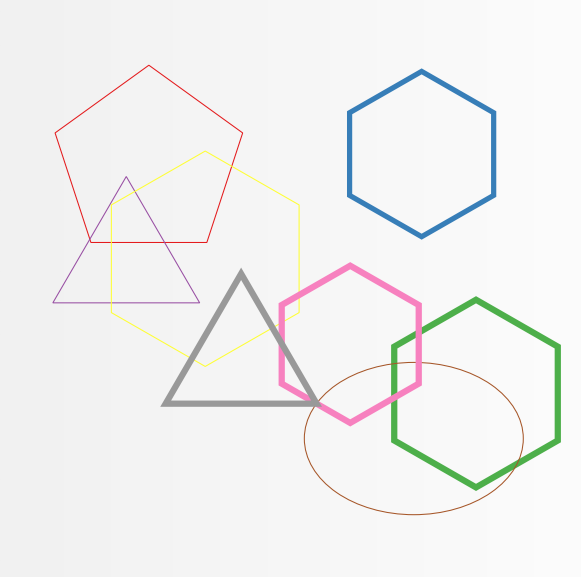[{"shape": "pentagon", "thickness": 0.5, "radius": 0.85, "center": [0.256, 0.717]}, {"shape": "hexagon", "thickness": 2.5, "radius": 0.72, "center": [0.725, 0.732]}, {"shape": "hexagon", "thickness": 3, "radius": 0.81, "center": [0.819, 0.318]}, {"shape": "triangle", "thickness": 0.5, "radius": 0.73, "center": [0.217, 0.548]}, {"shape": "hexagon", "thickness": 0.5, "radius": 0.93, "center": [0.353, 0.551]}, {"shape": "oval", "thickness": 0.5, "radius": 0.94, "center": [0.712, 0.24]}, {"shape": "hexagon", "thickness": 3, "radius": 0.68, "center": [0.603, 0.403]}, {"shape": "triangle", "thickness": 3, "radius": 0.75, "center": [0.415, 0.375]}]